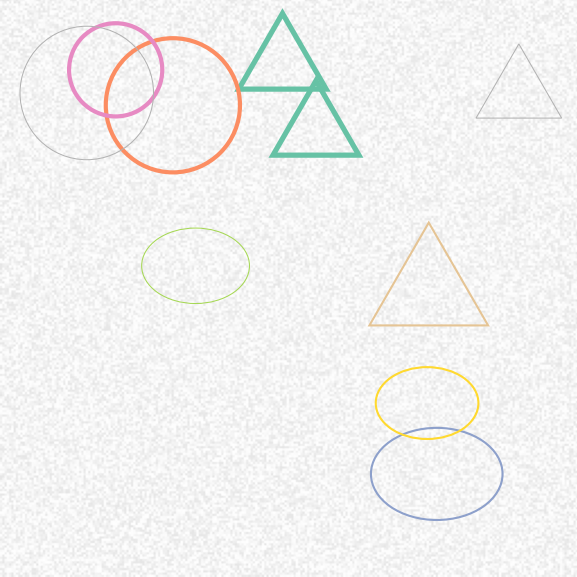[{"shape": "triangle", "thickness": 2.5, "radius": 0.44, "center": [0.489, 0.889]}, {"shape": "triangle", "thickness": 2.5, "radius": 0.43, "center": [0.547, 0.773]}, {"shape": "circle", "thickness": 2, "radius": 0.58, "center": [0.299, 0.817]}, {"shape": "oval", "thickness": 1, "radius": 0.57, "center": [0.756, 0.178]}, {"shape": "circle", "thickness": 2, "radius": 0.4, "center": [0.2, 0.878]}, {"shape": "oval", "thickness": 0.5, "radius": 0.47, "center": [0.339, 0.539]}, {"shape": "oval", "thickness": 1, "radius": 0.44, "center": [0.74, 0.301]}, {"shape": "triangle", "thickness": 1, "radius": 0.59, "center": [0.742, 0.495]}, {"shape": "circle", "thickness": 0.5, "radius": 0.58, "center": [0.15, 0.838]}, {"shape": "triangle", "thickness": 0.5, "radius": 0.43, "center": [0.898, 0.837]}]